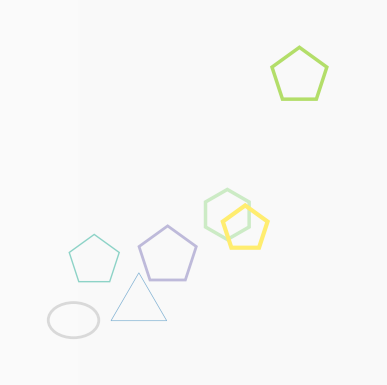[{"shape": "pentagon", "thickness": 1, "radius": 0.34, "center": [0.243, 0.323]}, {"shape": "pentagon", "thickness": 2, "radius": 0.39, "center": [0.433, 0.336]}, {"shape": "triangle", "thickness": 0.5, "radius": 0.41, "center": [0.358, 0.208]}, {"shape": "pentagon", "thickness": 2.5, "radius": 0.37, "center": [0.773, 0.803]}, {"shape": "oval", "thickness": 2, "radius": 0.33, "center": [0.19, 0.168]}, {"shape": "hexagon", "thickness": 2.5, "radius": 0.33, "center": [0.587, 0.443]}, {"shape": "pentagon", "thickness": 3, "radius": 0.3, "center": [0.633, 0.406]}]